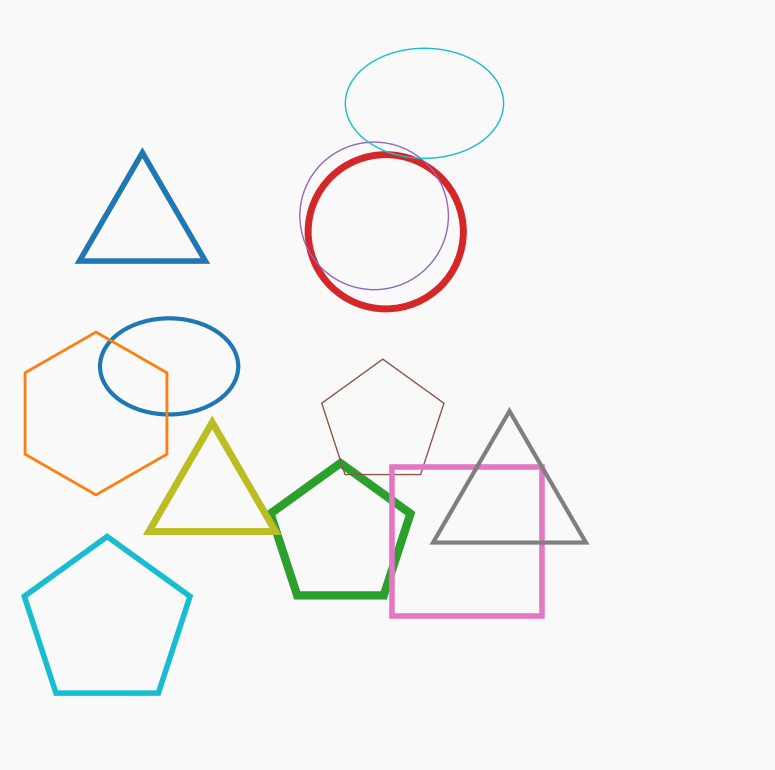[{"shape": "triangle", "thickness": 2, "radius": 0.47, "center": [0.184, 0.708]}, {"shape": "oval", "thickness": 1.5, "radius": 0.45, "center": [0.218, 0.524]}, {"shape": "hexagon", "thickness": 1, "radius": 0.53, "center": [0.124, 0.463]}, {"shape": "pentagon", "thickness": 3, "radius": 0.47, "center": [0.439, 0.304]}, {"shape": "circle", "thickness": 2.5, "radius": 0.5, "center": [0.498, 0.699]}, {"shape": "circle", "thickness": 0.5, "radius": 0.48, "center": [0.483, 0.72]}, {"shape": "pentagon", "thickness": 0.5, "radius": 0.41, "center": [0.494, 0.451]}, {"shape": "square", "thickness": 2, "radius": 0.48, "center": [0.603, 0.297]}, {"shape": "triangle", "thickness": 1.5, "radius": 0.57, "center": [0.657, 0.352]}, {"shape": "triangle", "thickness": 2.5, "radius": 0.47, "center": [0.274, 0.357]}, {"shape": "oval", "thickness": 0.5, "radius": 0.51, "center": [0.548, 0.866]}, {"shape": "pentagon", "thickness": 2, "radius": 0.56, "center": [0.138, 0.191]}]